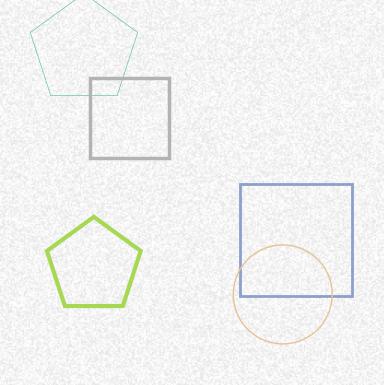[{"shape": "pentagon", "thickness": 0.5, "radius": 0.73, "center": [0.218, 0.87]}, {"shape": "square", "thickness": 2, "radius": 0.73, "center": [0.77, 0.377]}, {"shape": "pentagon", "thickness": 3, "radius": 0.64, "center": [0.244, 0.309]}, {"shape": "circle", "thickness": 1, "radius": 0.64, "center": [0.734, 0.235]}, {"shape": "square", "thickness": 2.5, "radius": 0.52, "center": [0.337, 0.693]}]